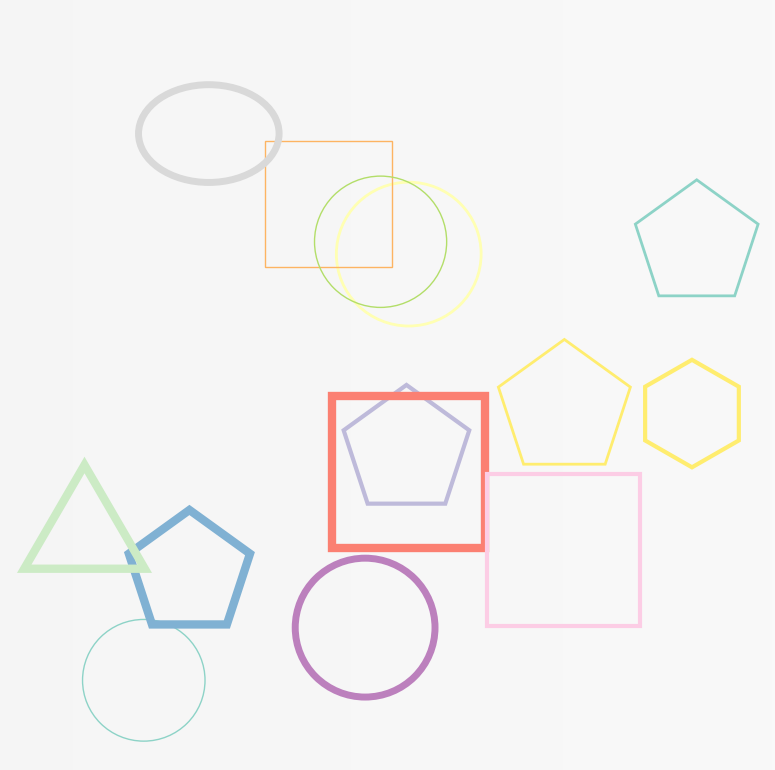[{"shape": "circle", "thickness": 0.5, "radius": 0.4, "center": [0.186, 0.117]}, {"shape": "pentagon", "thickness": 1, "radius": 0.42, "center": [0.899, 0.683]}, {"shape": "circle", "thickness": 1, "radius": 0.47, "center": [0.527, 0.67]}, {"shape": "pentagon", "thickness": 1.5, "radius": 0.43, "center": [0.524, 0.415]}, {"shape": "square", "thickness": 3, "radius": 0.49, "center": [0.527, 0.387]}, {"shape": "pentagon", "thickness": 3, "radius": 0.41, "center": [0.244, 0.256]}, {"shape": "square", "thickness": 0.5, "radius": 0.41, "center": [0.424, 0.735]}, {"shape": "circle", "thickness": 0.5, "radius": 0.43, "center": [0.491, 0.686]}, {"shape": "square", "thickness": 1.5, "radius": 0.49, "center": [0.727, 0.286]}, {"shape": "oval", "thickness": 2.5, "radius": 0.45, "center": [0.269, 0.827]}, {"shape": "circle", "thickness": 2.5, "radius": 0.45, "center": [0.471, 0.185]}, {"shape": "triangle", "thickness": 3, "radius": 0.45, "center": [0.109, 0.306]}, {"shape": "hexagon", "thickness": 1.5, "radius": 0.35, "center": [0.893, 0.463]}, {"shape": "pentagon", "thickness": 1, "radius": 0.45, "center": [0.728, 0.47]}]